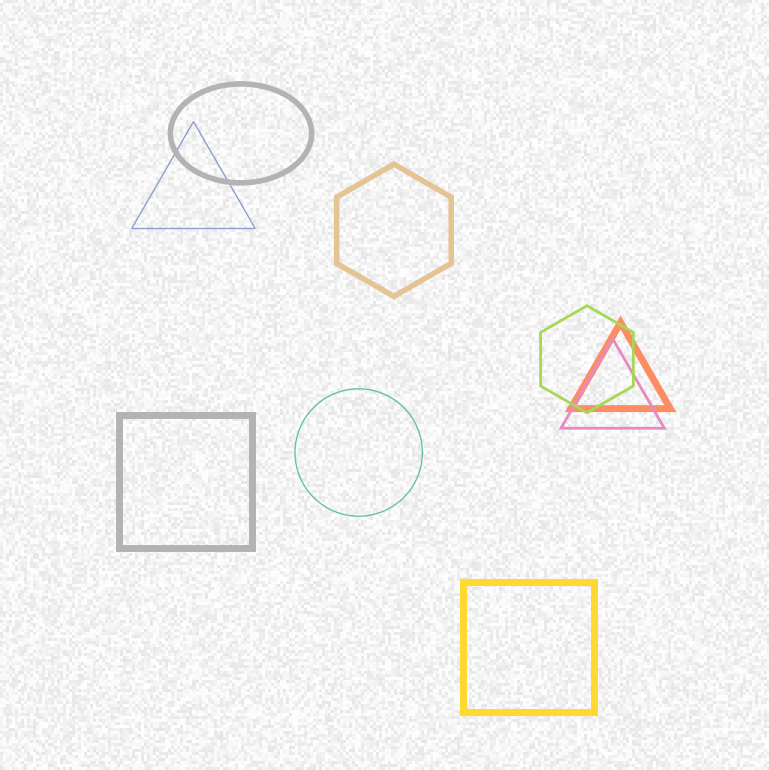[{"shape": "circle", "thickness": 0.5, "radius": 0.41, "center": [0.466, 0.412]}, {"shape": "triangle", "thickness": 2.5, "radius": 0.37, "center": [0.806, 0.507]}, {"shape": "triangle", "thickness": 0.5, "radius": 0.46, "center": [0.251, 0.75]}, {"shape": "triangle", "thickness": 1, "radius": 0.39, "center": [0.796, 0.483]}, {"shape": "hexagon", "thickness": 1, "radius": 0.35, "center": [0.762, 0.534]}, {"shape": "square", "thickness": 2.5, "radius": 0.42, "center": [0.686, 0.16]}, {"shape": "hexagon", "thickness": 2, "radius": 0.43, "center": [0.512, 0.701]}, {"shape": "square", "thickness": 2.5, "radius": 0.43, "center": [0.241, 0.375]}, {"shape": "oval", "thickness": 2, "radius": 0.46, "center": [0.313, 0.827]}]